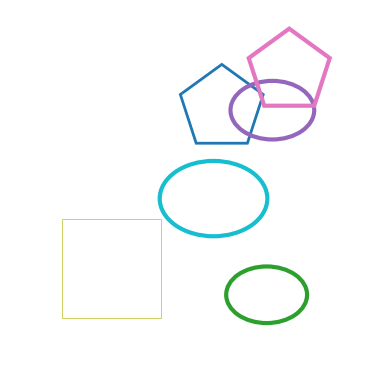[{"shape": "pentagon", "thickness": 2, "radius": 0.57, "center": [0.576, 0.72]}, {"shape": "oval", "thickness": 3, "radius": 0.53, "center": [0.693, 0.234]}, {"shape": "oval", "thickness": 3, "radius": 0.54, "center": [0.707, 0.714]}, {"shape": "pentagon", "thickness": 3, "radius": 0.55, "center": [0.751, 0.815]}, {"shape": "square", "thickness": 0.5, "radius": 0.65, "center": [0.289, 0.302]}, {"shape": "oval", "thickness": 3, "radius": 0.7, "center": [0.555, 0.484]}]